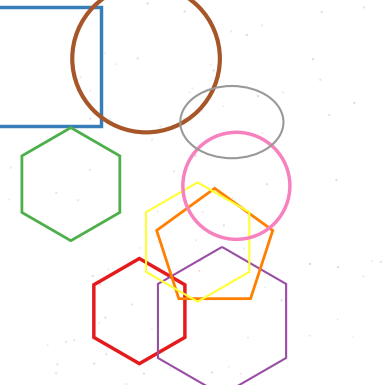[{"shape": "hexagon", "thickness": 2.5, "radius": 0.68, "center": [0.362, 0.192]}, {"shape": "square", "thickness": 2.5, "radius": 0.78, "center": [0.107, 0.828]}, {"shape": "hexagon", "thickness": 2, "radius": 0.73, "center": [0.184, 0.522]}, {"shape": "hexagon", "thickness": 1.5, "radius": 0.96, "center": [0.577, 0.166]}, {"shape": "pentagon", "thickness": 2, "radius": 0.79, "center": [0.558, 0.352]}, {"shape": "hexagon", "thickness": 1.5, "radius": 0.77, "center": [0.513, 0.371]}, {"shape": "circle", "thickness": 3, "radius": 0.96, "center": [0.379, 0.848]}, {"shape": "circle", "thickness": 2.5, "radius": 0.69, "center": [0.614, 0.517]}, {"shape": "oval", "thickness": 1.5, "radius": 0.67, "center": [0.602, 0.683]}]